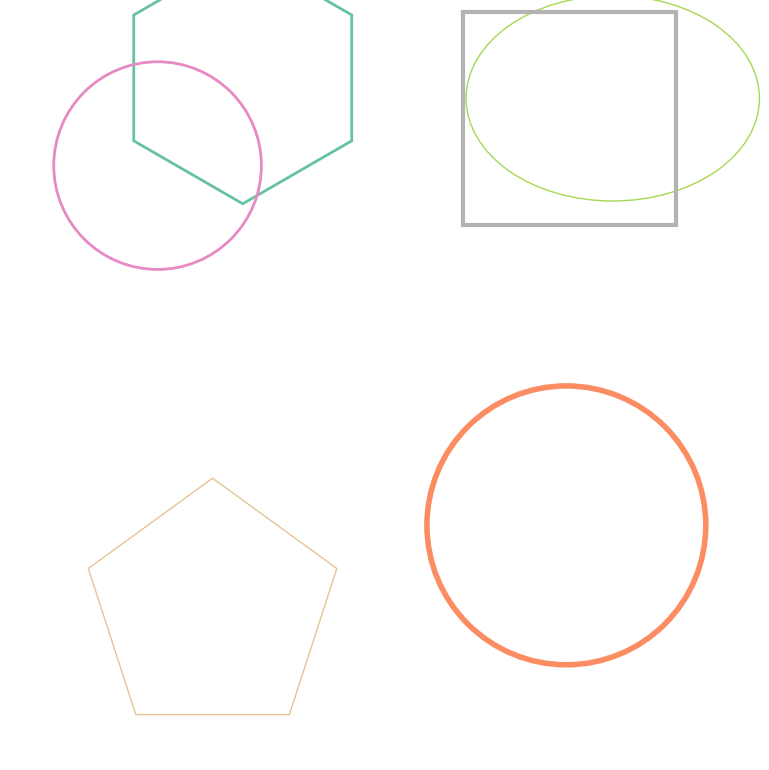[{"shape": "hexagon", "thickness": 1, "radius": 0.82, "center": [0.315, 0.899]}, {"shape": "circle", "thickness": 2, "radius": 0.91, "center": [0.736, 0.318]}, {"shape": "circle", "thickness": 1, "radius": 0.67, "center": [0.205, 0.785]}, {"shape": "oval", "thickness": 0.5, "radius": 0.95, "center": [0.796, 0.872]}, {"shape": "pentagon", "thickness": 0.5, "radius": 0.85, "center": [0.276, 0.209]}, {"shape": "square", "thickness": 1.5, "radius": 0.69, "center": [0.74, 0.846]}]